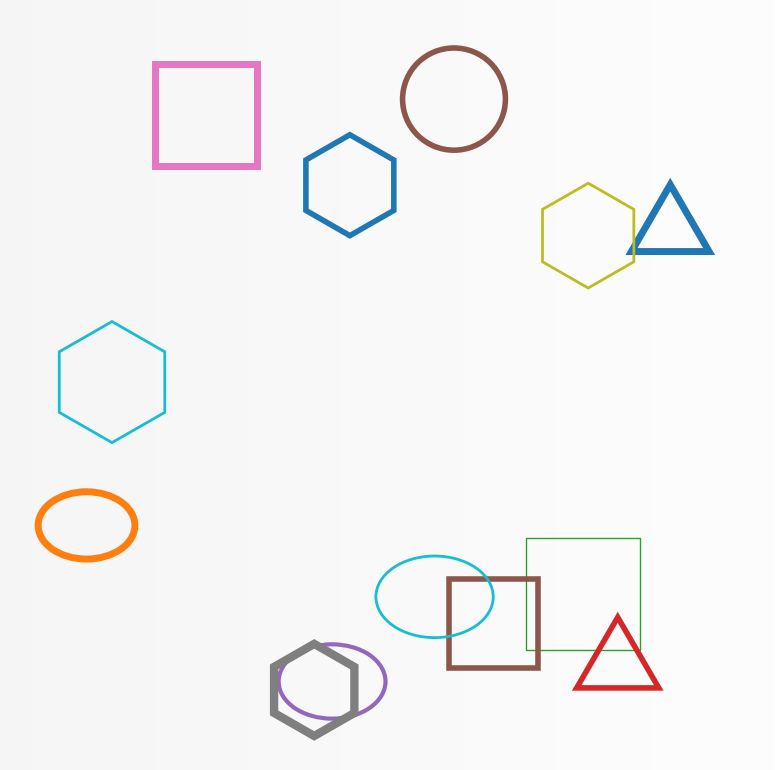[{"shape": "triangle", "thickness": 2.5, "radius": 0.29, "center": [0.865, 0.702]}, {"shape": "hexagon", "thickness": 2, "radius": 0.33, "center": [0.451, 0.759]}, {"shape": "oval", "thickness": 2.5, "radius": 0.31, "center": [0.112, 0.318]}, {"shape": "square", "thickness": 0.5, "radius": 0.37, "center": [0.752, 0.228]}, {"shape": "triangle", "thickness": 2, "radius": 0.31, "center": [0.797, 0.137]}, {"shape": "oval", "thickness": 1.5, "radius": 0.34, "center": [0.428, 0.115]}, {"shape": "circle", "thickness": 2, "radius": 0.33, "center": [0.586, 0.871]}, {"shape": "square", "thickness": 2, "radius": 0.29, "center": [0.637, 0.19]}, {"shape": "square", "thickness": 2.5, "radius": 0.33, "center": [0.266, 0.851]}, {"shape": "hexagon", "thickness": 3, "radius": 0.3, "center": [0.405, 0.104]}, {"shape": "hexagon", "thickness": 1, "radius": 0.34, "center": [0.759, 0.694]}, {"shape": "oval", "thickness": 1, "radius": 0.38, "center": [0.561, 0.225]}, {"shape": "hexagon", "thickness": 1, "radius": 0.39, "center": [0.145, 0.504]}]